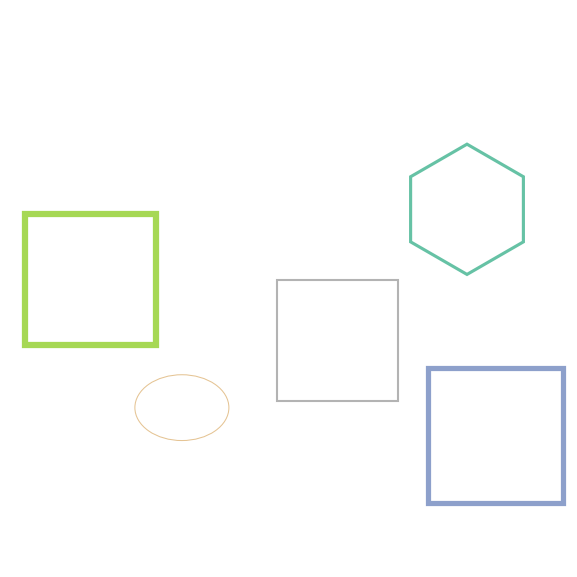[{"shape": "hexagon", "thickness": 1.5, "radius": 0.56, "center": [0.809, 0.637]}, {"shape": "square", "thickness": 2.5, "radius": 0.58, "center": [0.858, 0.245]}, {"shape": "square", "thickness": 3, "radius": 0.57, "center": [0.157, 0.515]}, {"shape": "oval", "thickness": 0.5, "radius": 0.41, "center": [0.315, 0.293]}, {"shape": "square", "thickness": 1, "radius": 0.52, "center": [0.584, 0.409]}]